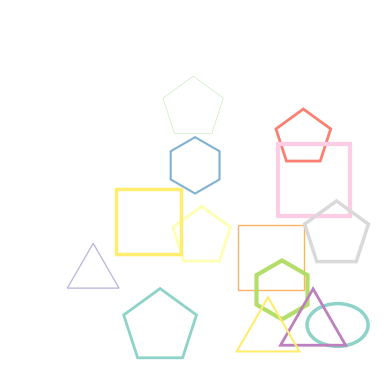[{"shape": "pentagon", "thickness": 2, "radius": 0.5, "center": [0.416, 0.151]}, {"shape": "oval", "thickness": 2.5, "radius": 0.4, "center": [0.877, 0.156]}, {"shape": "pentagon", "thickness": 2, "radius": 0.39, "center": [0.524, 0.385]}, {"shape": "triangle", "thickness": 1, "radius": 0.39, "center": [0.242, 0.29]}, {"shape": "pentagon", "thickness": 2, "radius": 0.37, "center": [0.788, 0.642]}, {"shape": "hexagon", "thickness": 1.5, "radius": 0.37, "center": [0.507, 0.571]}, {"shape": "square", "thickness": 1, "radius": 0.42, "center": [0.704, 0.331]}, {"shape": "hexagon", "thickness": 3, "radius": 0.38, "center": [0.732, 0.247]}, {"shape": "square", "thickness": 3, "radius": 0.47, "center": [0.815, 0.532]}, {"shape": "pentagon", "thickness": 2.5, "radius": 0.44, "center": [0.874, 0.391]}, {"shape": "triangle", "thickness": 2, "radius": 0.49, "center": [0.813, 0.152]}, {"shape": "pentagon", "thickness": 0.5, "radius": 0.41, "center": [0.502, 0.72]}, {"shape": "square", "thickness": 2.5, "radius": 0.42, "center": [0.386, 0.425]}, {"shape": "triangle", "thickness": 1.5, "radius": 0.47, "center": [0.696, 0.134]}]